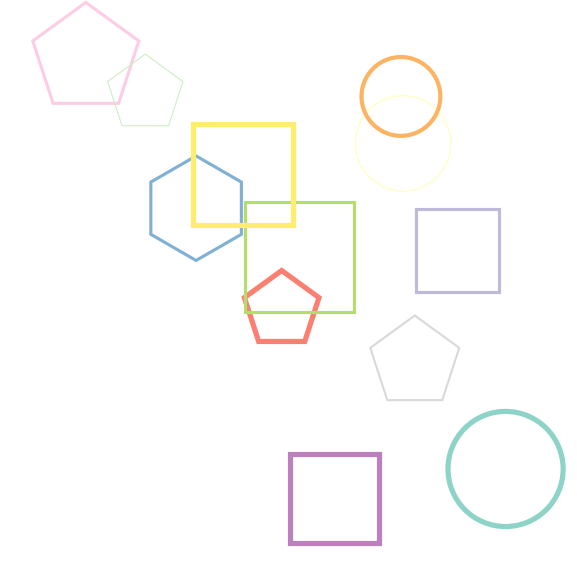[{"shape": "circle", "thickness": 2.5, "radius": 0.5, "center": [0.875, 0.187]}, {"shape": "circle", "thickness": 0.5, "radius": 0.41, "center": [0.698, 0.751]}, {"shape": "square", "thickness": 1.5, "radius": 0.36, "center": [0.792, 0.566]}, {"shape": "pentagon", "thickness": 2.5, "radius": 0.34, "center": [0.488, 0.463]}, {"shape": "hexagon", "thickness": 1.5, "radius": 0.45, "center": [0.34, 0.639]}, {"shape": "circle", "thickness": 2, "radius": 0.34, "center": [0.694, 0.832]}, {"shape": "square", "thickness": 1.5, "radius": 0.47, "center": [0.519, 0.554]}, {"shape": "pentagon", "thickness": 1.5, "radius": 0.48, "center": [0.149, 0.898]}, {"shape": "pentagon", "thickness": 1, "radius": 0.4, "center": [0.718, 0.372]}, {"shape": "square", "thickness": 2.5, "radius": 0.38, "center": [0.579, 0.136]}, {"shape": "pentagon", "thickness": 0.5, "radius": 0.34, "center": [0.252, 0.837]}, {"shape": "square", "thickness": 2.5, "radius": 0.44, "center": [0.42, 0.697]}]